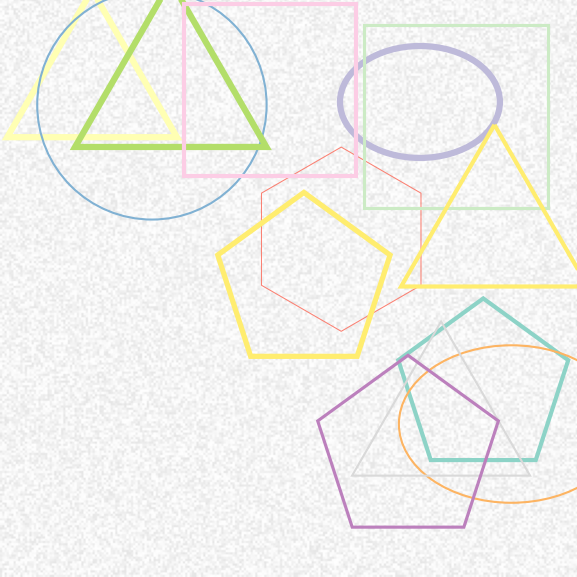[{"shape": "pentagon", "thickness": 2, "radius": 0.77, "center": [0.837, 0.328]}, {"shape": "triangle", "thickness": 3, "radius": 0.85, "center": [0.159, 0.846]}, {"shape": "oval", "thickness": 3, "radius": 0.69, "center": [0.727, 0.823]}, {"shape": "hexagon", "thickness": 0.5, "radius": 0.8, "center": [0.591, 0.585]}, {"shape": "circle", "thickness": 1, "radius": 0.99, "center": [0.263, 0.818]}, {"shape": "oval", "thickness": 1, "radius": 0.97, "center": [0.886, 0.265]}, {"shape": "triangle", "thickness": 3, "radius": 0.96, "center": [0.296, 0.84]}, {"shape": "square", "thickness": 2, "radius": 0.74, "center": [0.467, 0.843]}, {"shape": "triangle", "thickness": 1, "radius": 0.89, "center": [0.764, 0.264]}, {"shape": "pentagon", "thickness": 1.5, "radius": 0.82, "center": [0.707, 0.219]}, {"shape": "square", "thickness": 1.5, "radius": 0.79, "center": [0.79, 0.798]}, {"shape": "triangle", "thickness": 2, "radius": 0.93, "center": [0.856, 0.596]}, {"shape": "pentagon", "thickness": 2.5, "radius": 0.78, "center": [0.526, 0.509]}]